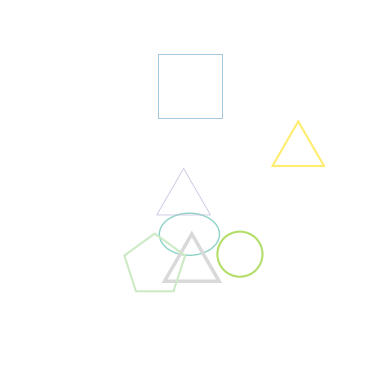[{"shape": "oval", "thickness": 1, "radius": 0.39, "center": [0.492, 0.392]}, {"shape": "triangle", "thickness": 0.5, "radius": 0.4, "center": [0.477, 0.482]}, {"shape": "square", "thickness": 0.5, "radius": 0.42, "center": [0.494, 0.776]}, {"shape": "circle", "thickness": 1.5, "radius": 0.29, "center": [0.623, 0.34]}, {"shape": "triangle", "thickness": 2.5, "radius": 0.41, "center": [0.498, 0.31]}, {"shape": "pentagon", "thickness": 1.5, "radius": 0.41, "center": [0.402, 0.31]}, {"shape": "triangle", "thickness": 1.5, "radius": 0.39, "center": [0.775, 0.607]}]